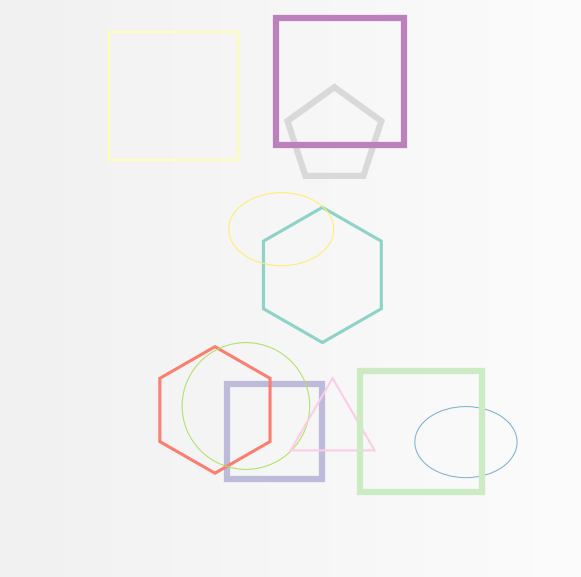[{"shape": "hexagon", "thickness": 1.5, "radius": 0.59, "center": [0.555, 0.523]}, {"shape": "square", "thickness": 1, "radius": 0.55, "center": [0.299, 0.832]}, {"shape": "square", "thickness": 3, "radius": 0.41, "center": [0.473, 0.252]}, {"shape": "hexagon", "thickness": 1.5, "radius": 0.55, "center": [0.37, 0.289]}, {"shape": "oval", "thickness": 0.5, "radius": 0.44, "center": [0.802, 0.234]}, {"shape": "circle", "thickness": 0.5, "radius": 0.55, "center": [0.423, 0.296]}, {"shape": "triangle", "thickness": 1, "radius": 0.42, "center": [0.572, 0.261]}, {"shape": "pentagon", "thickness": 3, "radius": 0.42, "center": [0.575, 0.763]}, {"shape": "square", "thickness": 3, "radius": 0.55, "center": [0.585, 0.858]}, {"shape": "square", "thickness": 3, "radius": 0.52, "center": [0.725, 0.252]}, {"shape": "oval", "thickness": 0.5, "radius": 0.45, "center": [0.484, 0.602]}]